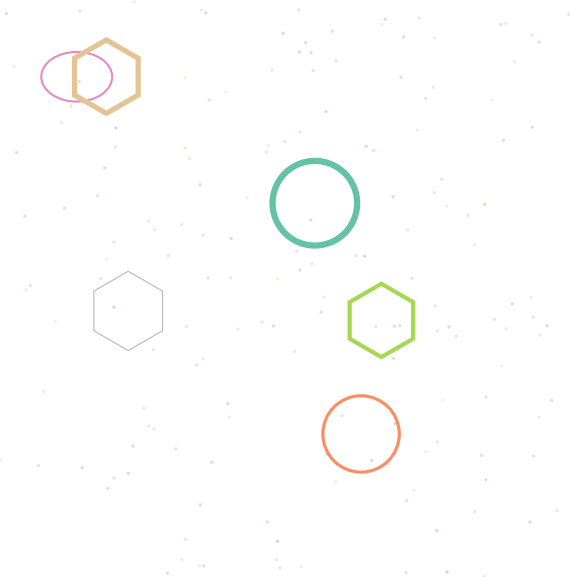[{"shape": "circle", "thickness": 3, "radius": 0.37, "center": [0.545, 0.647]}, {"shape": "circle", "thickness": 1.5, "radius": 0.33, "center": [0.625, 0.248]}, {"shape": "oval", "thickness": 1, "radius": 0.31, "center": [0.133, 0.866]}, {"shape": "hexagon", "thickness": 2, "radius": 0.32, "center": [0.66, 0.444]}, {"shape": "hexagon", "thickness": 2.5, "radius": 0.32, "center": [0.184, 0.866]}, {"shape": "hexagon", "thickness": 0.5, "radius": 0.34, "center": [0.222, 0.461]}]